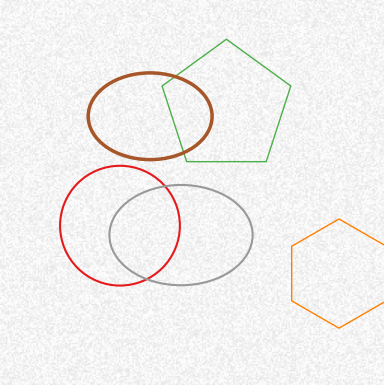[{"shape": "circle", "thickness": 1.5, "radius": 0.78, "center": [0.312, 0.414]}, {"shape": "pentagon", "thickness": 1, "radius": 0.88, "center": [0.588, 0.722]}, {"shape": "hexagon", "thickness": 1, "radius": 0.71, "center": [0.881, 0.289]}, {"shape": "oval", "thickness": 2.5, "radius": 0.8, "center": [0.39, 0.698]}, {"shape": "oval", "thickness": 1.5, "radius": 0.93, "center": [0.47, 0.389]}]